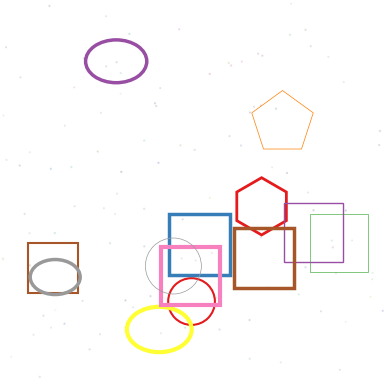[{"shape": "hexagon", "thickness": 2, "radius": 0.37, "center": [0.679, 0.464]}, {"shape": "circle", "thickness": 1.5, "radius": 0.3, "center": [0.498, 0.217]}, {"shape": "square", "thickness": 2.5, "radius": 0.4, "center": [0.519, 0.364]}, {"shape": "square", "thickness": 0.5, "radius": 0.38, "center": [0.88, 0.368]}, {"shape": "oval", "thickness": 2.5, "radius": 0.4, "center": [0.302, 0.841]}, {"shape": "square", "thickness": 1, "radius": 0.39, "center": [0.814, 0.395]}, {"shape": "pentagon", "thickness": 0.5, "radius": 0.42, "center": [0.734, 0.681]}, {"shape": "oval", "thickness": 3, "radius": 0.42, "center": [0.414, 0.144]}, {"shape": "square", "thickness": 1.5, "radius": 0.33, "center": [0.138, 0.304]}, {"shape": "square", "thickness": 2.5, "radius": 0.39, "center": [0.685, 0.33]}, {"shape": "square", "thickness": 3, "radius": 0.38, "center": [0.495, 0.283]}, {"shape": "circle", "thickness": 0.5, "radius": 0.36, "center": [0.45, 0.309]}, {"shape": "oval", "thickness": 2.5, "radius": 0.32, "center": [0.143, 0.28]}]